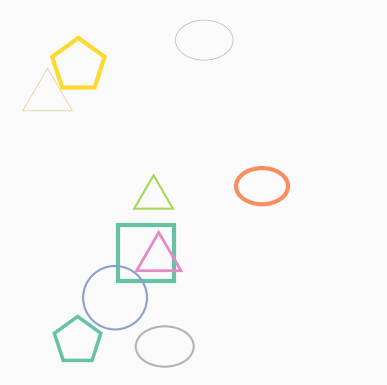[{"shape": "square", "thickness": 3, "radius": 0.36, "center": [0.377, 0.342]}, {"shape": "pentagon", "thickness": 2.5, "radius": 0.32, "center": [0.2, 0.115]}, {"shape": "oval", "thickness": 3, "radius": 0.34, "center": [0.676, 0.516]}, {"shape": "circle", "thickness": 1.5, "radius": 0.41, "center": [0.297, 0.227]}, {"shape": "triangle", "thickness": 2, "radius": 0.33, "center": [0.41, 0.33]}, {"shape": "triangle", "thickness": 1.5, "radius": 0.29, "center": [0.396, 0.487]}, {"shape": "pentagon", "thickness": 3, "radius": 0.36, "center": [0.202, 0.83]}, {"shape": "triangle", "thickness": 0.5, "radius": 0.37, "center": [0.123, 0.749]}, {"shape": "oval", "thickness": 0.5, "radius": 0.37, "center": [0.527, 0.896]}, {"shape": "oval", "thickness": 1.5, "radius": 0.37, "center": [0.425, 0.1]}]